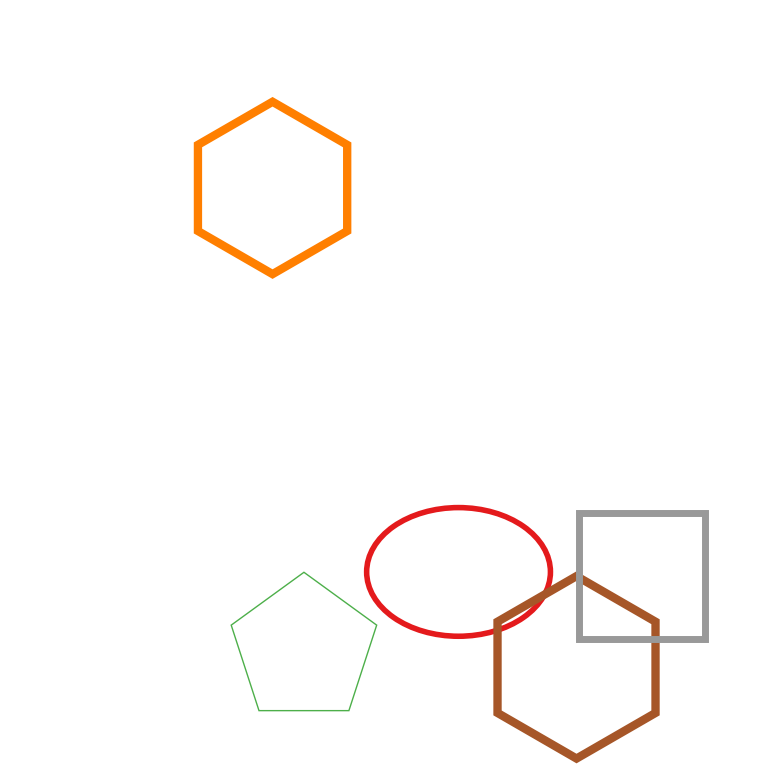[{"shape": "oval", "thickness": 2, "radius": 0.6, "center": [0.596, 0.257]}, {"shape": "pentagon", "thickness": 0.5, "radius": 0.5, "center": [0.395, 0.157]}, {"shape": "hexagon", "thickness": 3, "radius": 0.56, "center": [0.354, 0.756]}, {"shape": "hexagon", "thickness": 3, "radius": 0.59, "center": [0.749, 0.133]}, {"shape": "square", "thickness": 2.5, "radius": 0.41, "center": [0.834, 0.251]}]